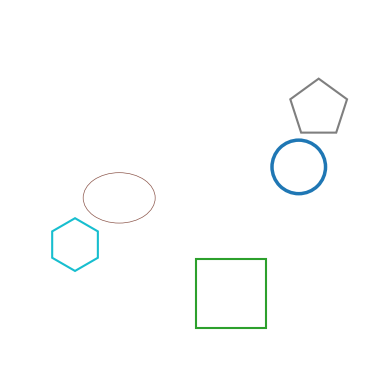[{"shape": "circle", "thickness": 2.5, "radius": 0.35, "center": [0.776, 0.566]}, {"shape": "square", "thickness": 1.5, "radius": 0.45, "center": [0.599, 0.238]}, {"shape": "oval", "thickness": 0.5, "radius": 0.47, "center": [0.31, 0.486]}, {"shape": "pentagon", "thickness": 1.5, "radius": 0.39, "center": [0.828, 0.718]}, {"shape": "hexagon", "thickness": 1.5, "radius": 0.34, "center": [0.195, 0.365]}]